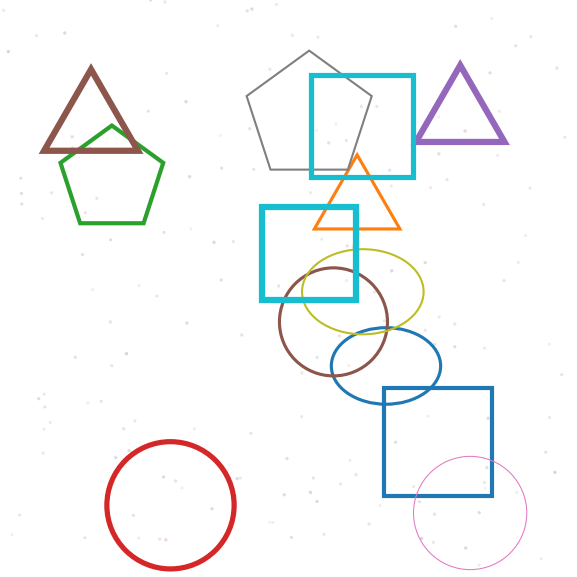[{"shape": "oval", "thickness": 1.5, "radius": 0.47, "center": [0.668, 0.365]}, {"shape": "square", "thickness": 2, "radius": 0.47, "center": [0.758, 0.234]}, {"shape": "triangle", "thickness": 1.5, "radius": 0.43, "center": [0.618, 0.645]}, {"shape": "pentagon", "thickness": 2, "radius": 0.47, "center": [0.194, 0.688]}, {"shape": "circle", "thickness": 2.5, "radius": 0.55, "center": [0.295, 0.124]}, {"shape": "triangle", "thickness": 3, "radius": 0.44, "center": [0.797, 0.798]}, {"shape": "circle", "thickness": 1.5, "radius": 0.47, "center": [0.577, 0.442]}, {"shape": "triangle", "thickness": 3, "radius": 0.47, "center": [0.158, 0.785]}, {"shape": "circle", "thickness": 0.5, "radius": 0.49, "center": [0.814, 0.111]}, {"shape": "pentagon", "thickness": 1, "radius": 0.57, "center": [0.535, 0.798]}, {"shape": "oval", "thickness": 1, "radius": 0.53, "center": [0.628, 0.494]}, {"shape": "square", "thickness": 3, "radius": 0.41, "center": [0.535, 0.56]}, {"shape": "square", "thickness": 2.5, "radius": 0.44, "center": [0.627, 0.781]}]